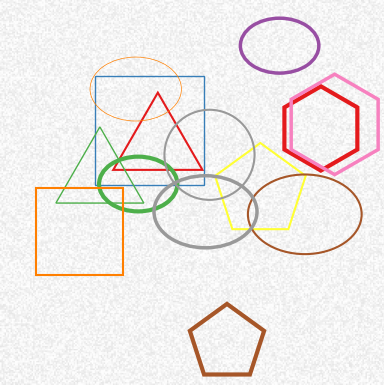[{"shape": "hexagon", "thickness": 3, "radius": 0.55, "center": [0.833, 0.666]}, {"shape": "triangle", "thickness": 1.5, "radius": 0.67, "center": [0.41, 0.626]}, {"shape": "square", "thickness": 1, "radius": 0.71, "center": [0.388, 0.66]}, {"shape": "triangle", "thickness": 1, "radius": 0.66, "center": [0.259, 0.538]}, {"shape": "oval", "thickness": 3, "radius": 0.51, "center": [0.359, 0.522]}, {"shape": "oval", "thickness": 2.5, "radius": 0.51, "center": [0.726, 0.881]}, {"shape": "oval", "thickness": 0.5, "radius": 0.59, "center": [0.353, 0.769]}, {"shape": "square", "thickness": 1.5, "radius": 0.57, "center": [0.207, 0.399]}, {"shape": "pentagon", "thickness": 1.5, "radius": 0.62, "center": [0.676, 0.505]}, {"shape": "pentagon", "thickness": 3, "radius": 0.51, "center": [0.59, 0.109]}, {"shape": "oval", "thickness": 1.5, "radius": 0.74, "center": [0.792, 0.443]}, {"shape": "hexagon", "thickness": 2.5, "radius": 0.65, "center": [0.869, 0.677]}, {"shape": "circle", "thickness": 1.5, "radius": 0.59, "center": [0.544, 0.598]}, {"shape": "oval", "thickness": 2.5, "radius": 0.67, "center": [0.534, 0.45]}]